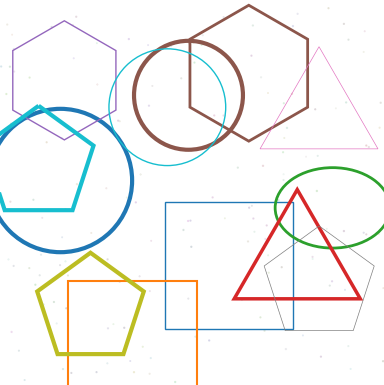[{"shape": "circle", "thickness": 3, "radius": 0.93, "center": [0.157, 0.531]}, {"shape": "square", "thickness": 1, "radius": 0.83, "center": [0.595, 0.309]}, {"shape": "square", "thickness": 1.5, "radius": 0.84, "center": [0.344, 0.102]}, {"shape": "oval", "thickness": 2, "radius": 0.75, "center": [0.864, 0.46]}, {"shape": "triangle", "thickness": 2.5, "radius": 0.95, "center": [0.772, 0.318]}, {"shape": "hexagon", "thickness": 1, "radius": 0.77, "center": [0.167, 0.791]}, {"shape": "hexagon", "thickness": 2, "radius": 0.88, "center": [0.646, 0.81]}, {"shape": "circle", "thickness": 3, "radius": 0.71, "center": [0.49, 0.752]}, {"shape": "triangle", "thickness": 0.5, "radius": 0.88, "center": [0.829, 0.702]}, {"shape": "pentagon", "thickness": 0.5, "radius": 0.75, "center": [0.829, 0.263]}, {"shape": "pentagon", "thickness": 3, "radius": 0.73, "center": [0.235, 0.198]}, {"shape": "pentagon", "thickness": 3, "radius": 0.75, "center": [0.1, 0.575]}, {"shape": "circle", "thickness": 1, "radius": 0.76, "center": [0.435, 0.722]}]